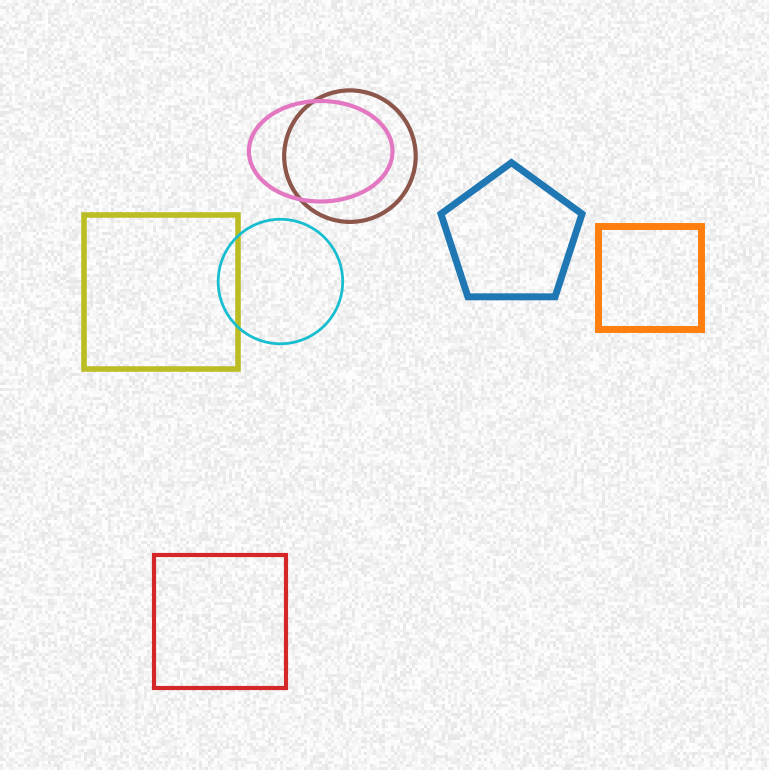[{"shape": "pentagon", "thickness": 2.5, "radius": 0.48, "center": [0.664, 0.692]}, {"shape": "square", "thickness": 2.5, "radius": 0.33, "center": [0.843, 0.64]}, {"shape": "square", "thickness": 1.5, "radius": 0.43, "center": [0.286, 0.193]}, {"shape": "circle", "thickness": 1.5, "radius": 0.43, "center": [0.454, 0.797]}, {"shape": "oval", "thickness": 1.5, "radius": 0.47, "center": [0.416, 0.804]}, {"shape": "square", "thickness": 2, "radius": 0.5, "center": [0.21, 0.621]}, {"shape": "circle", "thickness": 1, "radius": 0.4, "center": [0.364, 0.634]}]